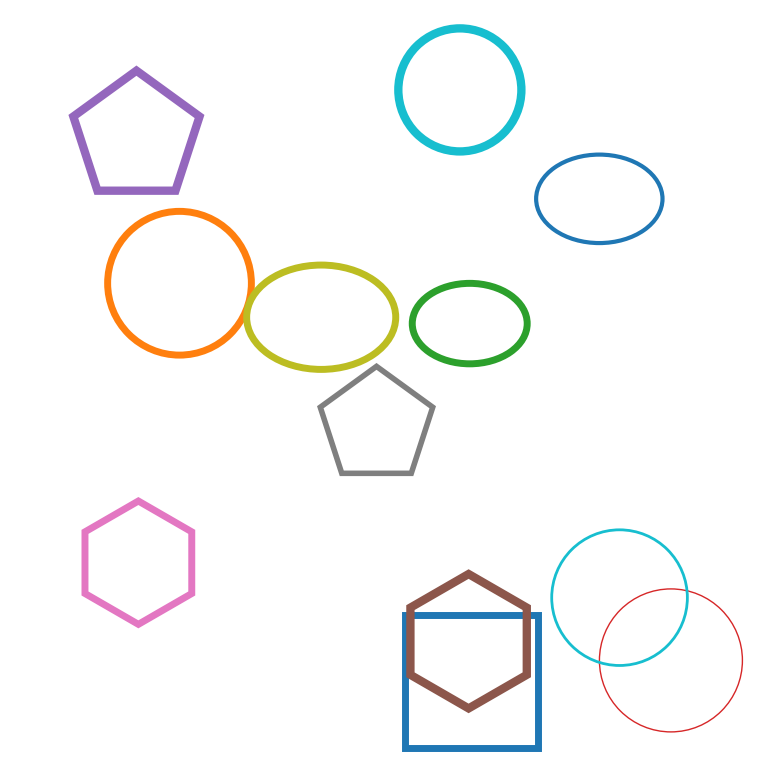[{"shape": "oval", "thickness": 1.5, "radius": 0.41, "center": [0.778, 0.742]}, {"shape": "square", "thickness": 2.5, "radius": 0.43, "center": [0.612, 0.115]}, {"shape": "circle", "thickness": 2.5, "radius": 0.47, "center": [0.233, 0.632]}, {"shape": "oval", "thickness": 2.5, "radius": 0.37, "center": [0.61, 0.58]}, {"shape": "circle", "thickness": 0.5, "radius": 0.46, "center": [0.871, 0.142]}, {"shape": "pentagon", "thickness": 3, "radius": 0.43, "center": [0.177, 0.822]}, {"shape": "hexagon", "thickness": 3, "radius": 0.44, "center": [0.609, 0.167]}, {"shape": "hexagon", "thickness": 2.5, "radius": 0.4, "center": [0.18, 0.269]}, {"shape": "pentagon", "thickness": 2, "radius": 0.38, "center": [0.489, 0.447]}, {"shape": "oval", "thickness": 2.5, "radius": 0.48, "center": [0.417, 0.588]}, {"shape": "circle", "thickness": 3, "radius": 0.4, "center": [0.597, 0.883]}, {"shape": "circle", "thickness": 1, "radius": 0.44, "center": [0.805, 0.224]}]